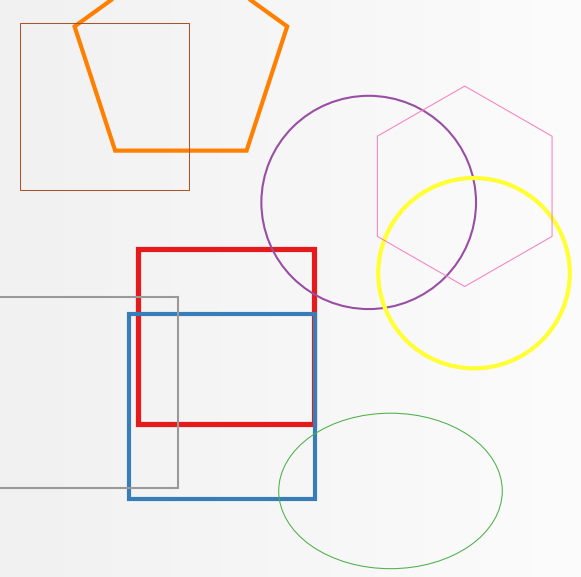[{"shape": "square", "thickness": 2.5, "radius": 0.76, "center": [0.389, 0.416]}, {"shape": "square", "thickness": 2, "radius": 0.8, "center": [0.382, 0.295]}, {"shape": "oval", "thickness": 0.5, "radius": 0.96, "center": [0.672, 0.149]}, {"shape": "circle", "thickness": 1, "radius": 0.92, "center": [0.634, 0.649]}, {"shape": "pentagon", "thickness": 2, "radius": 0.96, "center": [0.311, 0.894]}, {"shape": "circle", "thickness": 2, "radius": 0.82, "center": [0.816, 0.526]}, {"shape": "square", "thickness": 0.5, "radius": 0.72, "center": [0.18, 0.815]}, {"shape": "hexagon", "thickness": 0.5, "radius": 0.87, "center": [0.8, 0.677]}, {"shape": "square", "thickness": 1, "radius": 0.82, "center": [0.141, 0.32]}]